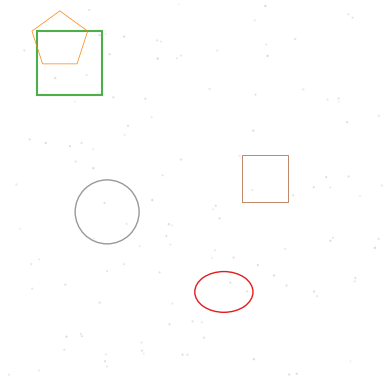[{"shape": "oval", "thickness": 1, "radius": 0.38, "center": [0.582, 0.242]}, {"shape": "square", "thickness": 1.5, "radius": 0.42, "center": [0.18, 0.836]}, {"shape": "pentagon", "thickness": 0.5, "radius": 0.38, "center": [0.155, 0.896]}, {"shape": "square", "thickness": 0.5, "radius": 0.3, "center": [0.689, 0.536]}, {"shape": "circle", "thickness": 1, "radius": 0.42, "center": [0.278, 0.45]}]